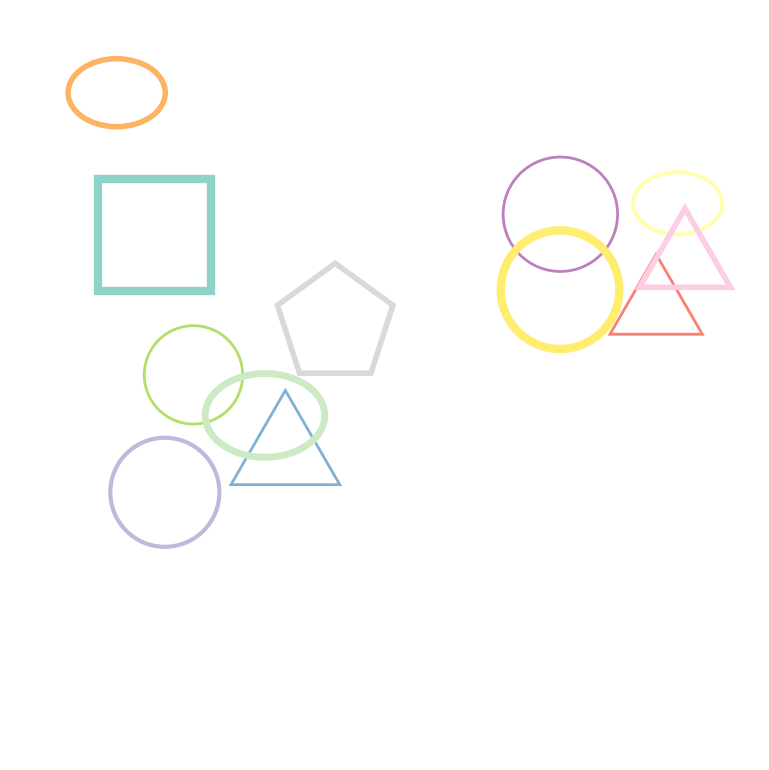[{"shape": "square", "thickness": 3, "radius": 0.36, "center": [0.201, 0.695]}, {"shape": "oval", "thickness": 1.5, "radius": 0.29, "center": [0.88, 0.736]}, {"shape": "circle", "thickness": 1.5, "radius": 0.35, "center": [0.214, 0.361]}, {"shape": "triangle", "thickness": 1, "radius": 0.35, "center": [0.852, 0.601]}, {"shape": "triangle", "thickness": 1, "radius": 0.41, "center": [0.371, 0.411]}, {"shape": "oval", "thickness": 2, "radius": 0.32, "center": [0.152, 0.88]}, {"shape": "circle", "thickness": 1, "radius": 0.32, "center": [0.251, 0.513]}, {"shape": "triangle", "thickness": 2, "radius": 0.34, "center": [0.89, 0.661]}, {"shape": "pentagon", "thickness": 2, "radius": 0.39, "center": [0.435, 0.579]}, {"shape": "circle", "thickness": 1, "radius": 0.37, "center": [0.728, 0.722]}, {"shape": "oval", "thickness": 2.5, "radius": 0.39, "center": [0.344, 0.461]}, {"shape": "circle", "thickness": 3, "radius": 0.39, "center": [0.727, 0.624]}]